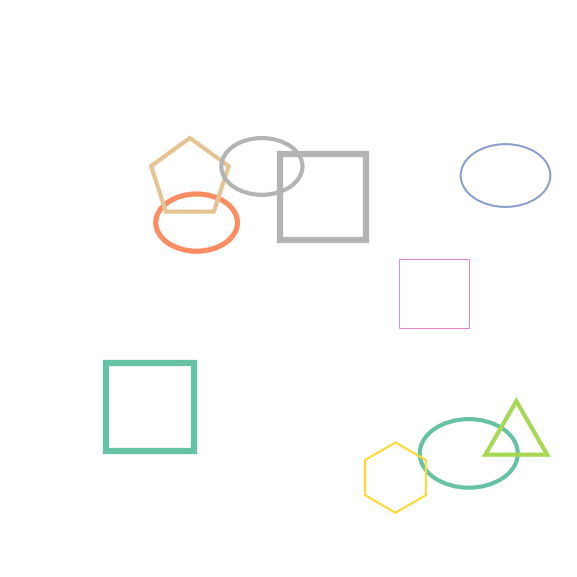[{"shape": "square", "thickness": 3, "radius": 0.38, "center": [0.26, 0.295]}, {"shape": "oval", "thickness": 2, "radius": 0.42, "center": [0.812, 0.214]}, {"shape": "oval", "thickness": 2.5, "radius": 0.35, "center": [0.34, 0.614]}, {"shape": "oval", "thickness": 1, "radius": 0.39, "center": [0.875, 0.695]}, {"shape": "square", "thickness": 0.5, "radius": 0.3, "center": [0.751, 0.491]}, {"shape": "triangle", "thickness": 2, "radius": 0.31, "center": [0.894, 0.243]}, {"shape": "hexagon", "thickness": 1, "radius": 0.3, "center": [0.685, 0.172]}, {"shape": "pentagon", "thickness": 2, "radius": 0.35, "center": [0.329, 0.69]}, {"shape": "oval", "thickness": 2, "radius": 0.35, "center": [0.453, 0.711]}, {"shape": "square", "thickness": 3, "radius": 0.37, "center": [0.559, 0.657]}]